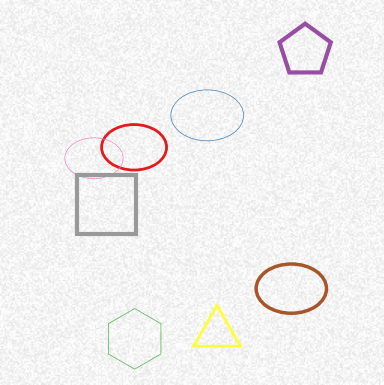[{"shape": "oval", "thickness": 2, "radius": 0.42, "center": [0.348, 0.617]}, {"shape": "oval", "thickness": 0.5, "radius": 0.47, "center": [0.538, 0.7]}, {"shape": "hexagon", "thickness": 0.5, "radius": 0.39, "center": [0.35, 0.12]}, {"shape": "pentagon", "thickness": 3, "radius": 0.35, "center": [0.793, 0.868]}, {"shape": "triangle", "thickness": 2, "radius": 0.35, "center": [0.564, 0.136]}, {"shape": "oval", "thickness": 2.5, "radius": 0.46, "center": [0.757, 0.25]}, {"shape": "oval", "thickness": 0.5, "radius": 0.38, "center": [0.244, 0.589]}, {"shape": "square", "thickness": 3, "radius": 0.38, "center": [0.277, 0.468]}]